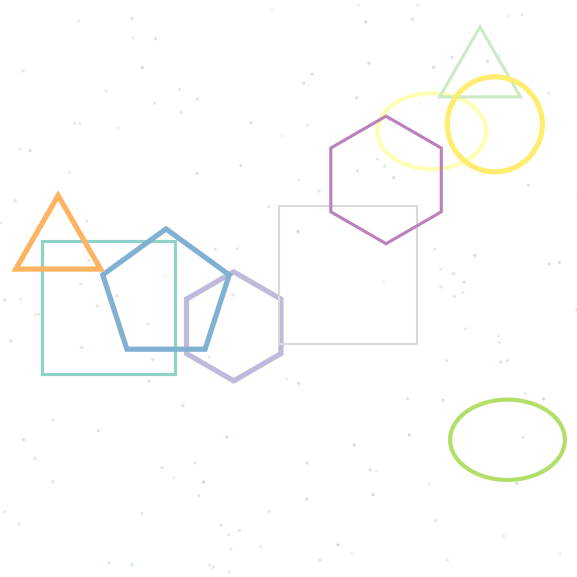[{"shape": "square", "thickness": 1.5, "radius": 0.58, "center": [0.188, 0.467]}, {"shape": "oval", "thickness": 2, "radius": 0.47, "center": [0.748, 0.772]}, {"shape": "hexagon", "thickness": 2.5, "radius": 0.47, "center": [0.405, 0.434]}, {"shape": "pentagon", "thickness": 2.5, "radius": 0.58, "center": [0.287, 0.488]}, {"shape": "triangle", "thickness": 2.5, "radius": 0.42, "center": [0.101, 0.576]}, {"shape": "oval", "thickness": 2, "radius": 0.5, "center": [0.879, 0.238]}, {"shape": "square", "thickness": 1, "radius": 0.6, "center": [0.602, 0.522]}, {"shape": "hexagon", "thickness": 1.5, "radius": 0.55, "center": [0.668, 0.688]}, {"shape": "triangle", "thickness": 1.5, "radius": 0.4, "center": [0.831, 0.872]}, {"shape": "circle", "thickness": 2.5, "radius": 0.41, "center": [0.857, 0.784]}]